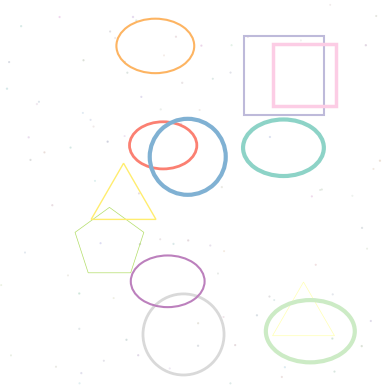[{"shape": "oval", "thickness": 3, "radius": 0.52, "center": [0.736, 0.616]}, {"shape": "triangle", "thickness": 0.5, "radius": 0.46, "center": [0.788, 0.175]}, {"shape": "square", "thickness": 1.5, "radius": 0.51, "center": [0.738, 0.803]}, {"shape": "oval", "thickness": 2, "radius": 0.44, "center": [0.424, 0.622]}, {"shape": "circle", "thickness": 3, "radius": 0.49, "center": [0.488, 0.593]}, {"shape": "oval", "thickness": 1.5, "radius": 0.51, "center": [0.403, 0.881]}, {"shape": "pentagon", "thickness": 0.5, "radius": 0.47, "center": [0.284, 0.367]}, {"shape": "square", "thickness": 2.5, "radius": 0.41, "center": [0.791, 0.805]}, {"shape": "circle", "thickness": 2, "radius": 0.53, "center": [0.477, 0.131]}, {"shape": "oval", "thickness": 1.5, "radius": 0.48, "center": [0.436, 0.269]}, {"shape": "oval", "thickness": 3, "radius": 0.58, "center": [0.806, 0.14]}, {"shape": "triangle", "thickness": 1, "radius": 0.49, "center": [0.321, 0.479]}]